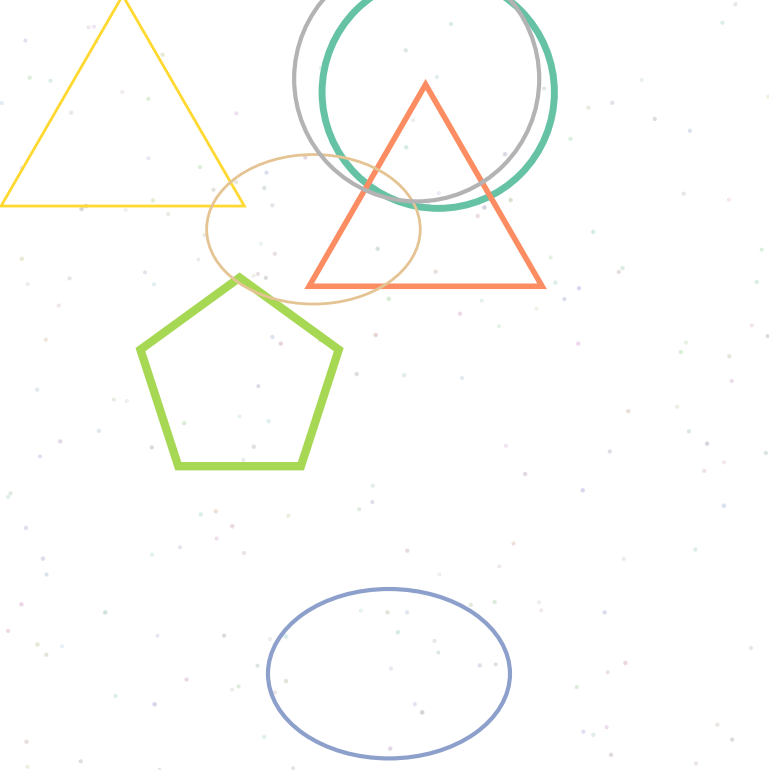[{"shape": "circle", "thickness": 2.5, "radius": 0.75, "center": [0.569, 0.88]}, {"shape": "triangle", "thickness": 2, "radius": 0.87, "center": [0.553, 0.716]}, {"shape": "oval", "thickness": 1.5, "radius": 0.79, "center": [0.505, 0.125]}, {"shape": "pentagon", "thickness": 3, "radius": 0.68, "center": [0.311, 0.504]}, {"shape": "triangle", "thickness": 1, "radius": 0.91, "center": [0.159, 0.824]}, {"shape": "oval", "thickness": 1, "radius": 0.69, "center": [0.407, 0.702]}, {"shape": "circle", "thickness": 1.5, "radius": 0.8, "center": [0.541, 0.898]}]